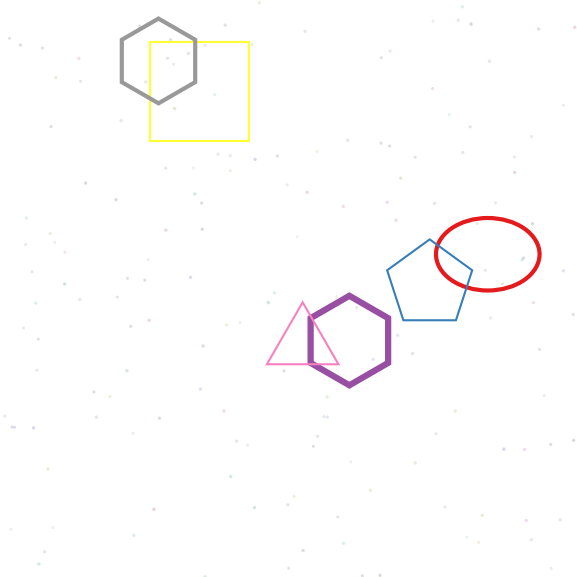[{"shape": "oval", "thickness": 2, "radius": 0.45, "center": [0.845, 0.559]}, {"shape": "pentagon", "thickness": 1, "radius": 0.39, "center": [0.744, 0.507]}, {"shape": "hexagon", "thickness": 3, "radius": 0.39, "center": [0.605, 0.409]}, {"shape": "square", "thickness": 1, "radius": 0.43, "center": [0.345, 0.84]}, {"shape": "triangle", "thickness": 1, "radius": 0.36, "center": [0.524, 0.404]}, {"shape": "hexagon", "thickness": 2, "radius": 0.37, "center": [0.274, 0.894]}]